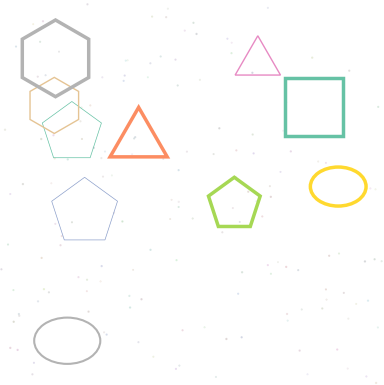[{"shape": "square", "thickness": 2.5, "radius": 0.38, "center": [0.816, 0.722]}, {"shape": "pentagon", "thickness": 0.5, "radius": 0.4, "center": [0.187, 0.656]}, {"shape": "triangle", "thickness": 2.5, "radius": 0.43, "center": [0.36, 0.635]}, {"shape": "pentagon", "thickness": 0.5, "radius": 0.45, "center": [0.22, 0.45]}, {"shape": "triangle", "thickness": 1, "radius": 0.34, "center": [0.67, 0.839]}, {"shape": "pentagon", "thickness": 2.5, "radius": 0.35, "center": [0.609, 0.469]}, {"shape": "oval", "thickness": 2.5, "radius": 0.36, "center": [0.878, 0.515]}, {"shape": "hexagon", "thickness": 1, "radius": 0.36, "center": [0.141, 0.726]}, {"shape": "oval", "thickness": 1.5, "radius": 0.43, "center": [0.175, 0.115]}, {"shape": "hexagon", "thickness": 2.5, "radius": 0.5, "center": [0.144, 0.848]}]